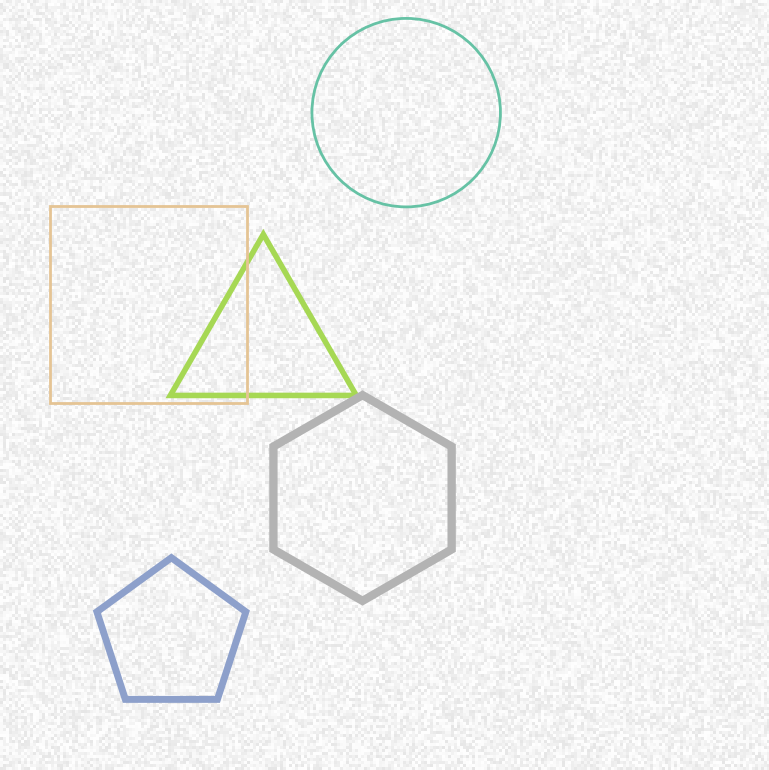[{"shape": "circle", "thickness": 1, "radius": 0.61, "center": [0.528, 0.854]}, {"shape": "pentagon", "thickness": 2.5, "radius": 0.51, "center": [0.223, 0.174]}, {"shape": "triangle", "thickness": 2, "radius": 0.7, "center": [0.342, 0.556]}, {"shape": "square", "thickness": 1, "radius": 0.64, "center": [0.192, 0.604]}, {"shape": "hexagon", "thickness": 3, "radius": 0.67, "center": [0.471, 0.353]}]